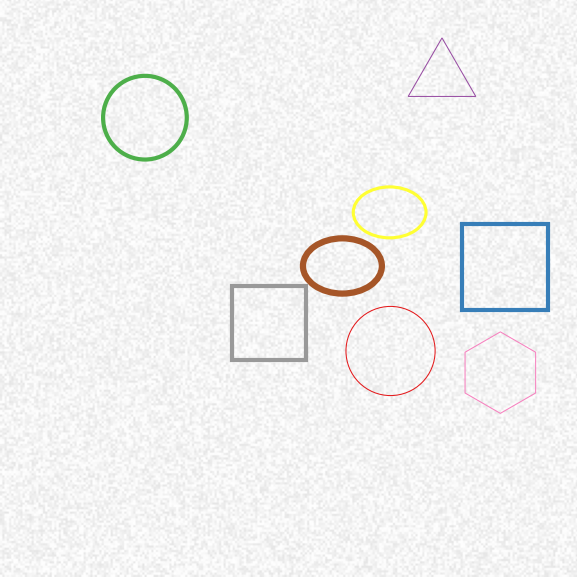[{"shape": "circle", "thickness": 0.5, "radius": 0.39, "center": [0.676, 0.391]}, {"shape": "square", "thickness": 2, "radius": 0.37, "center": [0.874, 0.537]}, {"shape": "circle", "thickness": 2, "radius": 0.36, "center": [0.251, 0.795]}, {"shape": "triangle", "thickness": 0.5, "radius": 0.34, "center": [0.765, 0.866]}, {"shape": "oval", "thickness": 1.5, "radius": 0.32, "center": [0.675, 0.631]}, {"shape": "oval", "thickness": 3, "radius": 0.34, "center": [0.593, 0.539]}, {"shape": "hexagon", "thickness": 0.5, "radius": 0.35, "center": [0.866, 0.354]}, {"shape": "square", "thickness": 2, "radius": 0.32, "center": [0.466, 0.44]}]